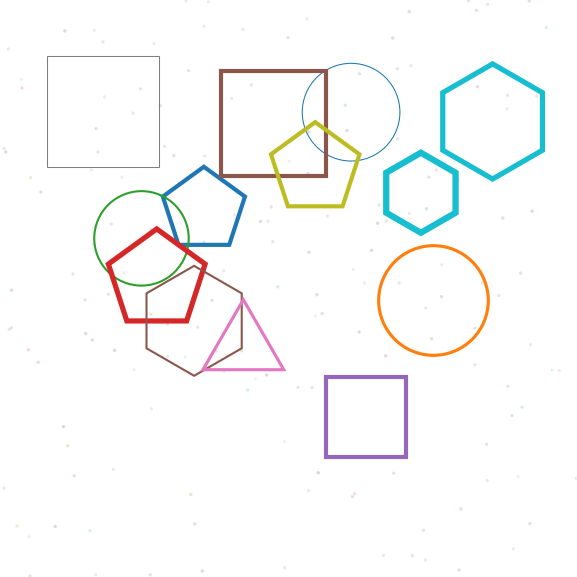[{"shape": "circle", "thickness": 0.5, "radius": 0.42, "center": [0.608, 0.805]}, {"shape": "pentagon", "thickness": 2, "radius": 0.37, "center": [0.353, 0.636]}, {"shape": "circle", "thickness": 1.5, "radius": 0.47, "center": [0.751, 0.479]}, {"shape": "circle", "thickness": 1, "radius": 0.41, "center": [0.245, 0.586]}, {"shape": "pentagon", "thickness": 2.5, "radius": 0.44, "center": [0.271, 0.515]}, {"shape": "square", "thickness": 2, "radius": 0.35, "center": [0.634, 0.277]}, {"shape": "square", "thickness": 2, "radius": 0.45, "center": [0.473, 0.786]}, {"shape": "hexagon", "thickness": 1, "radius": 0.48, "center": [0.336, 0.444]}, {"shape": "triangle", "thickness": 1.5, "radius": 0.4, "center": [0.421, 0.399]}, {"shape": "square", "thickness": 0.5, "radius": 0.48, "center": [0.179, 0.806]}, {"shape": "pentagon", "thickness": 2, "radius": 0.4, "center": [0.546, 0.707]}, {"shape": "hexagon", "thickness": 3, "radius": 0.35, "center": [0.729, 0.665]}, {"shape": "hexagon", "thickness": 2.5, "radius": 0.5, "center": [0.853, 0.789]}]